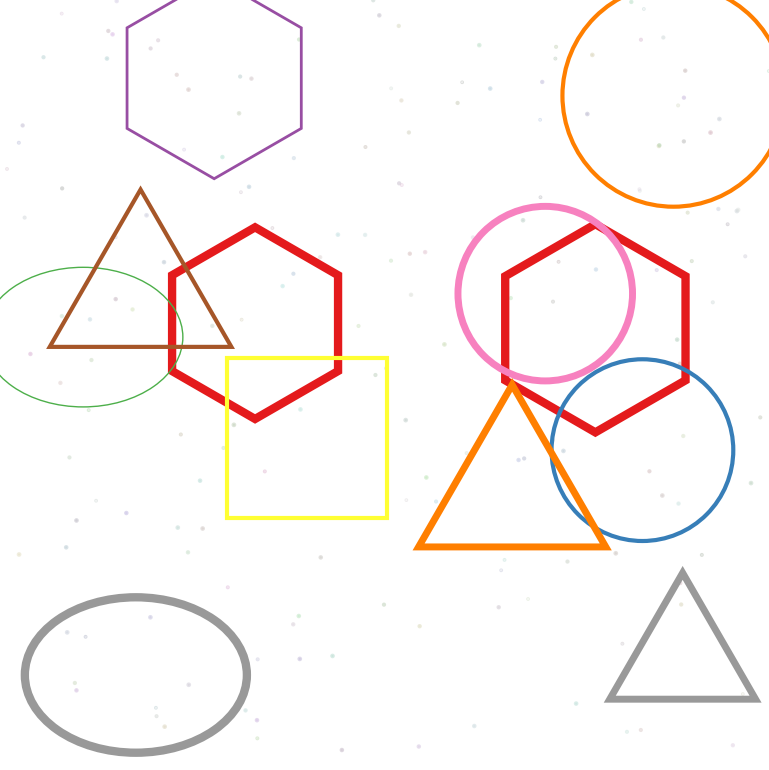[{"shape": "hexagon", "thickness": 3, "radius": 0.62, "center": [0.331, 0.58]}, {"shape": "hexagon", "thickness": 3, "radius": 0.68, "center": [0.773, 0.574]}, {"shape": "circle", "thickness": 1.5, "radius": 0.59, "center": [0.834, 0.415]}, {"shape": "oval", "thickness": 0.5, "radius": 0.65, "center": [0.108, 0.562]}, {"shape": "hexagon", "thickness": 1, "radius": 0.65, "center": [0.278, 0.899]}, {"shape": "circle", "thickness": 1.5, "radius": 0.72, "center": [0.875, 0.876]}, {"shape": "triangle", "thickness": 2.5, "radius": 0.7, "center": [0.665, 0.36]}, {"shape": "square", "thickness": 1.5, "radius": 0.52, "center": [0.398, 0.431]}, {"shape": "triangle", "thickness": 1.5, "radius": 0.68, "center": [0.183, 0.618]}, {"shape": "circle", "thickness": 2.5, "radius": 0.57, "center": [0.708, 0.619]}, {"shape": "oval", "thickness": 3, "radius": 0.72, "center": [0.176, 0.123]}, {"shape": "triangle", "thickness": 2.5, "radius": 0.55, "center": [0.887, 0.147]}]